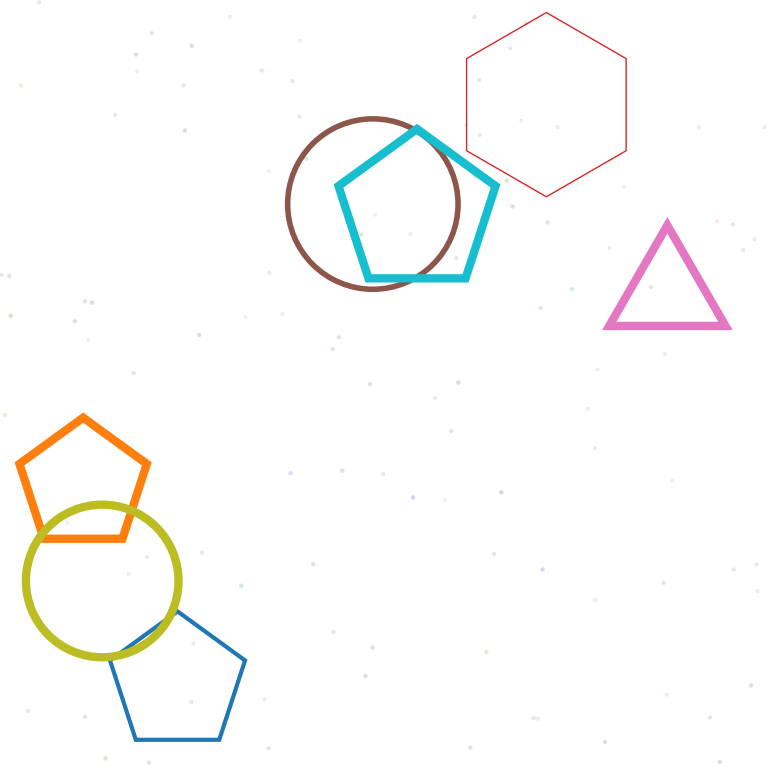[{"shape": "pentagon", "thickness": 1.5, "radius": 0.46, "center": [0.231, 0.114]}, {"shape": "pentagon", "thickness": 3, "radius": 0.43, "center": [0.108, 0.371]}, {"shape": "hexagon", "thickness": 0.5, "radius": 0.6, "center": [0.71, 0.864]}, {"shape": "circle", "thickness": 2, "radius": 0.55, "center": [0.484, 0.735]}, {"shape": "triangle", "thickness": 3, "radius": 0.44, "center": [0.867, 0.62]}, {"shape": "circle", "thickness": 3, "radius": 0.5, "center": [0.133, 0.245]}, {"shape": "pentagon", "thickness": 3, "radius": 0.54, "center": [0.542, 0.725]}]